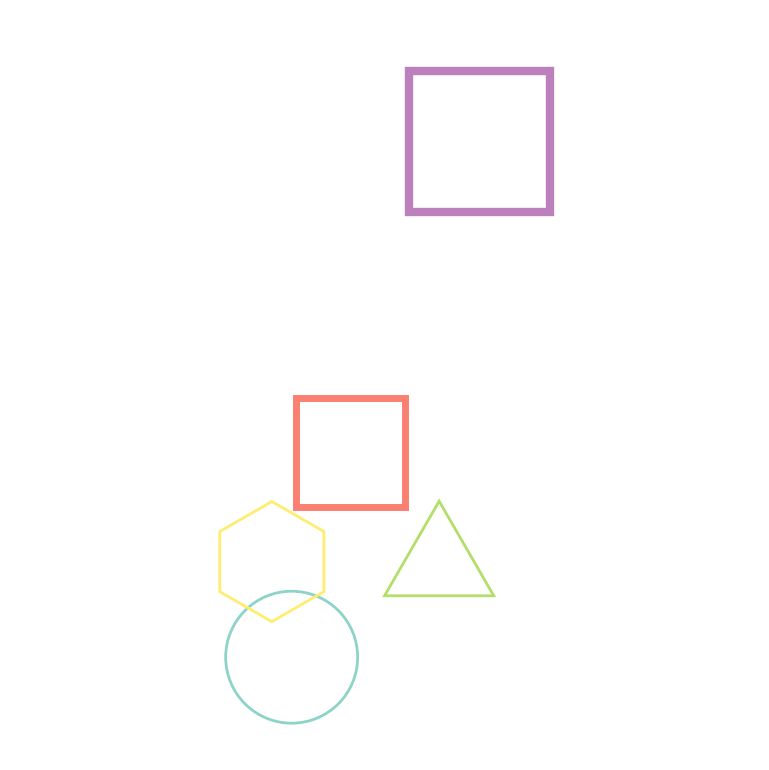[{"shape": "circle", "thickness": 1, "radius": 0.43, "center": [0.379, 0.146]}, {"shape": "square", "thickness": 2.5, "radius": 0.35, "center": [0.455, 0.413]}, {"shape": "triangle", "thickness": 1, "radius": 0.41, "center": [0.57, 0.267]}, {"shape": "square", "thickness": 3, "radius": 0.46, "center": [0.623, 0.816]}, {"shape": "hexagon", "thickness": 1, "radius": 0.39, "center": [0.353, 0.271]}]